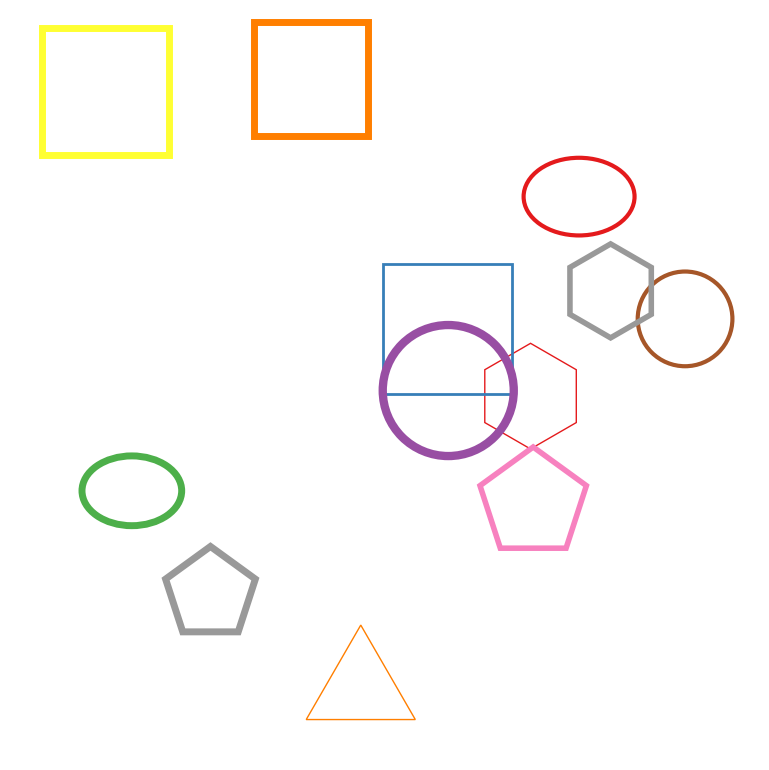[{"shape": "oval", "thickness": 1.5, "radius": 0.36, "center": [0.752, 0.745]}, {"shape": "hexagon", "thickness": 0.5, "radius": 0.34, "center": [0.689, 0.486]}, {"shape": "square", "thickness": 1, "radius": 0.42, "center": [0.582, 0.573]}, {"shape": "oval", "thickness": 2.5, "radius": 0.32, "center": [0.171, 0.363]}, {"shape": "circle", "thickness": 3, "radius": 0.43, "center": [0.582, 0.493]}, {"shape": "square", "thickness": 2.5, "radius": 0.37, "center": [0.404, 0.897]}, {"shape": "triangle", "thickness": 0.5, "radius": 0.41, "center": [0.469, 0.106]}, {"shape": "square", "thickness": 2.5, "radius": 0.41, "center": [0.137, 0.881]}, {"shape": "circle", "thickness": 1.5, "radius": 0.31, "center": [0.89, 0.586]}, {"shape": "pentagon", "thickness": 2, "radius": 0.36, "center": [0.692, 0.347]}, {"shape": "pentagon", "thickness": 2.5, "radius": 0.31, "center": [0.273, 0.229]}, {"shape": "hexagon", "thickness": 2, "radius": 0.3, "center": [0.793, 0.622]}]